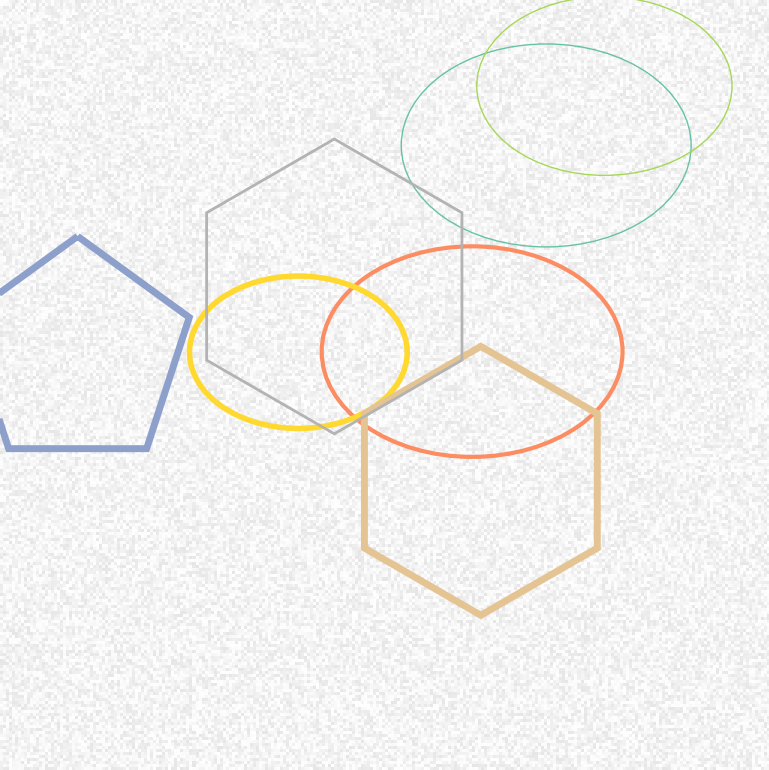[{"shape": "oval", "thickness": 0.5, "radius": 0.94, "center": [0.709, 0.811]}, {"shape": "oval", "thickness": 1.5, "radius": 0.98, "center": [0.613, 0.543]}, {"shape": "pentagon", "thickness": 2.5, "radius": 0.76, "center": [0.101, 0.541]}, {"shape": "oval", "thickness": 0.5, "radius": 0.83, "center": [0.785, 0.888]}, {"shape": "oval", "thickness": 2, "radius": 0.71, "center": [0.387, 0.543]}, {"shape": "hexagon", "thickness": 2.5, "radius": 0.87, "center": [0.624, 0.376]}, {"shape": "hexagon", "thickness": 1, "radius": 0.96, "center": [0.434, 0.628]}]